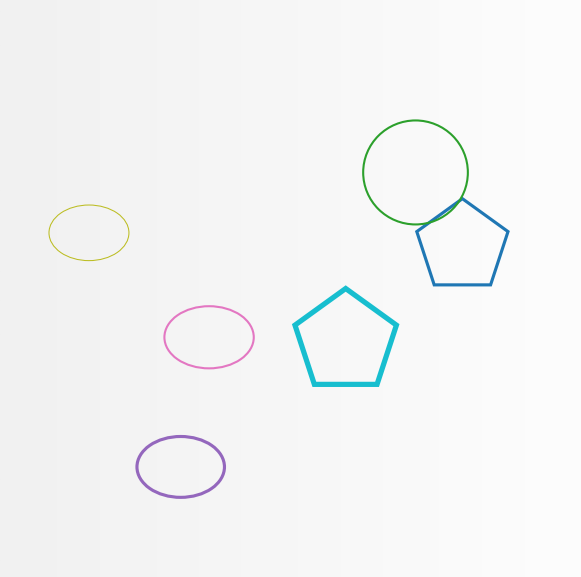[{"shape": "pentagon", "thickness": 1.5, "radius": 0.41, "center": [0.796, 0.573]}, {"shape": "circle", "thickness": 1, "radius": 0.45, "center": [0.715, 0.701]}, {"shape": "oval", "thickness": 1.5, "radius": 0.38, "center": [0.311, 0.191]}, {"shape": "oval", "thickness": 1, "radius": 0.38, "center": [0.36, 0.415]}, {"shape": "oval", "thickness": 0.5, "radius": 0.34, "center": [0.153, 0.596]}, {"shape": "pentagon", "thickness": 2.5, "radius": 0.46, "center": [0.595, 0.408]}]